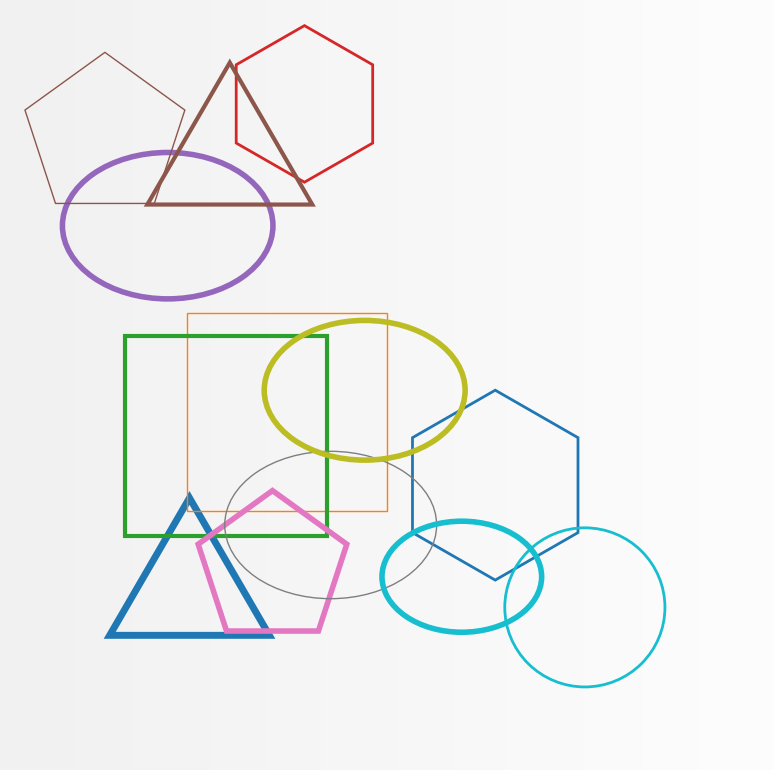[{"shape": "triangle", "thickness": 2.5, "radius": 0.59, "center": [0.245, 0.234]}, {"shape": "hexagon", "thickness": 1, "radius": 0.62, "center": [0.639, 0.37]}, {"shape": "square", "thickness": 0.5, "radius": 0.64, "center": [0.37, 0.465]}, {"shape": "square", "thickness": 1.5, "radius": 0.65, "center": [0.291, 0.434]}, {"shape": "hexagon", "thickness": 1, "radius": 0.51, "center": [0.393, 0.865]}, {"shape": "oval", "thickness": 2, "radius": 0.68, "center": [0.216, 0.707]}, {"shape": "triangle", "thickness": 1.5, "radius": 0.61, "center": [0.297, 0.796]}, {"shape": "pentagon", "thickness": 0.5, "radius": 0.54, "center": [0.135, 0.824]}, {"shape": "pentagon", "thickness": 2, "radius": 0.5, "center": [0.352, 0.262]}, {"shape": "oval", "thickness": 0.5, "radius": 0.68, "center": [0.427, 0.318]}, {"shape": "oval", "thickness": 2, "radius": 0.65, "center": [0.471, 0.493]}, {"shape": "oval", "thickness": 2, "radius": 0.52, "center": [0.596, 0.251]}, {"shape": "circle", "thickness": 1, "radius": 0.52, "center": [0.755, 0.211]}]